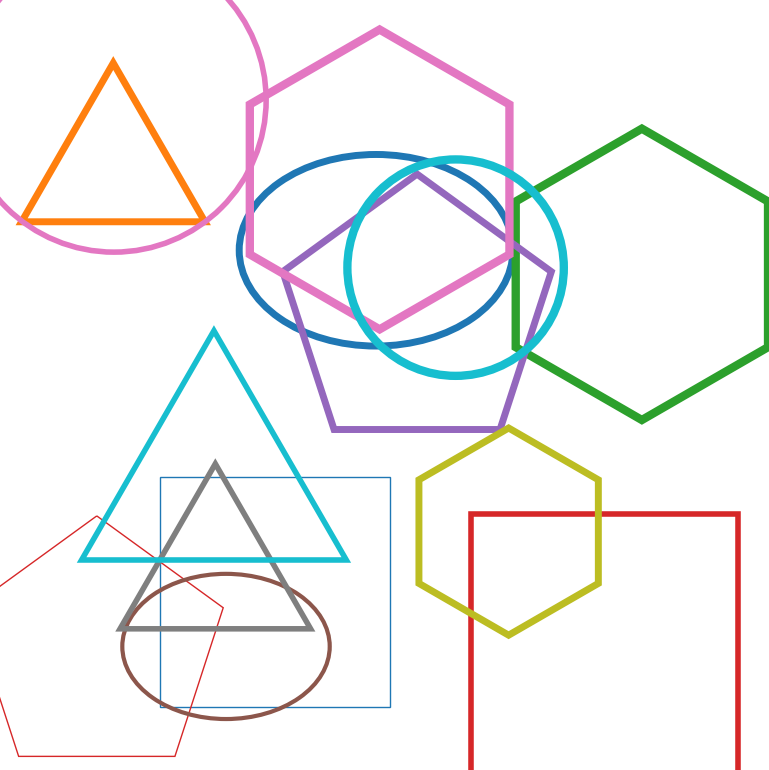[{"shape": "oval", "thickness": 2.5, "radius": 0.89, "center": [0.488, 0.675]}, {"shape": "square", "thickness": 0.5, "radius": 0.75, "center": [0.357, 0.231]}, {"shape": "triangle", "thickness": 2.5, "radius": 0.69, "center": [0.147, 0.781]}, {"shape": "hexagon", "thickness": 3, "radius": 0.95, "center": [0.834, 0.644]}, {"shape": "pentagon", "thickness": 0.5, "radius": 0.86, "center": [0.126, 0.157]}, {"shape": "square", "thickness": 2, "radius": 0.87, "center": [0.785, 0.159]}, {"shape": "pentagon", "thickness": 2.5, "radius": 0.92, "center": [0.542, 0.591]}, {"shape": "oval", "thickness": 1.5, "radius": 0.67, "center": [0.294, 0.16]}, {"shape": "hexagon", "thickness": 3, "radius": 0.97, "center": [0.493, 0.767]}, {"shape": "circle", "thickness": 2, "radius": 0.99, "center": [0.148, 0.87]}, {"shape": "triangle", "thickness": 2, "radius": 0.71, "center": [0.28, 0.255]}, {"shape": "hexagon", "thickness": 2.5, "radius": 0.67, "center": [0.661, 0.31]}, {"shape": "circle", "thickness": 3, "radius": 0.7, "center": [0.592, 0.652]}, {"shape": "triangle", "thickness": 2, "radius": 0.99, "center": [0.278, 0.372]}]